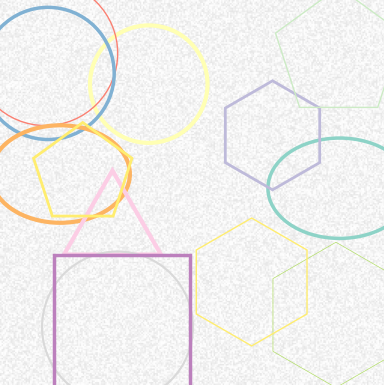[{"shape": "oval", "thickness": 2.5, "radius": 0.93, "center": [0.882, 0.511]}, {"shape": "circle", "thickness": 3, "radius": 0.76, "center": [0.386, 0.781]}, {"shape": "hexagon", "thickness": 2, "radius": 0.71, "center": [0.708, 0.649]}, {"shape": "circle", "thickness": 1, "radius": 0.94, "center": [0.118, 0.862]}, {"shape": "circle", "thickness": 2.5, "radius": 0.86, "center": [0.125, 0.809]}, {"shape": "oval", "thickness": 3, "radius": 0.9, "center": [0.157, 0.548]}, {"shape": "hexagon", "thickness": 0.5, "radius": 0.94, "center": [0.873, 0.182]}, {"shape": "triangle", "thickness": 3, "radius": 0.73, "center": [0.292, 0.412]}, {"shape": "circle", "thickness": 1.5, "radius": 0.98, "center": [0.305, 0.151]}, {"shape": "square", "thickness": 2.5, "radius": 0.88, "center": [0.317, 0.16]}, {"shape": "pentagon", "thickness": 1, "radius": 0.86, "center": [0.88, 0.861]}, {"shape": "hexagon", "thickness": 1, "radius": 0.83, "center": [0.654, 0.268]}, {"shape": "pentagon", "thickness": 2, "radius": 0.67, "center": [0.215, 0.547]}]